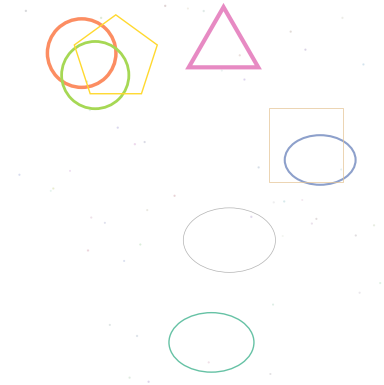[{"shape": "oval", "thickness": 1, "radius": 0.55, "center": [0.549, 0.111]}, {"shape": "circle", "thickness": 2.5, "radius": 0.45, "center": [0.212, 0.862]}, {"shape": "oval", "thickness": 1.5, "radius": 0.46, "center": [0.832, 0.584]}, {"shape": "triangle", "thickness": 3, "radius": 0.52, "center": [0.581, 0.877]}, {"shape": "circle", "thickness": 2, "radius": 0.44, "center": [0.247, 0.805]}, {"shape": "pentagon", "thickness": 1, "radius": 0.57, "center": [0.301, 0.848]}, {"shape": "square", "thickness": 0.5, "radius": 0.48, "center": [0.794, 0.623]}, {"shape": "oval", "thickness": 0.5, "radius": 0.6, "center": [0.596, 0.376]}]